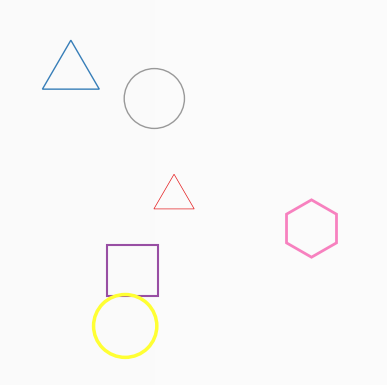[{"shape": "triangle", "thickness": 0.5, "radius": 0.3, "center": [0.449, 0.487]}, {"shape": "triangle", "thickness": 1, "radius": 0.42, "center": [0.183, 0.811]}, {"shape": "square", "thickness": 1.5, "radius": 0.33, "center": [0.343, 0.297]}, {"shape": "circle", "thickness": 2.5, "radius": 0.41, "center": [0.323, 0.153]}, {"shape": "hexagon", "thickness": 2, "radius": 0.37, "center": [0.804, 0.406]}, {"shape": "circle", "thickness": 1, "radius": 0.39, "center": [0.398, 0.744]}]